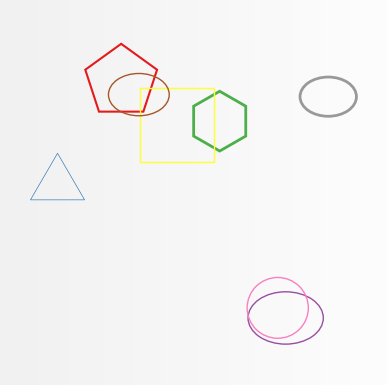[{"shape": "pentagon", "thickness": 1.5, "radius": 0.49, "center": [0.313, 0.789]}, {"shape": "triangle", "thickness": 0.5, "radius": 0.4, "center": [0.148, 0.521]}, {"shape": "hexagon", "thickness": 2, "radius": 0.39, "center": [0.567, 0.685]}, {"shape": "oval", "thickness": 1, "radius": 0.49, "center": [0.737, 0.174]}, {"shape": "square", "thickness": 1, "radius": 0.48, "center": [0.457, 0.674]}, {"shape": "oval", "thickness": 1, "radius": 0.39, "center": [0.358, 0.754]}, {"shape": "circle", "thickness": 1, "radius": 0.39, "center": [0.717, 0.2]}, {"shape": "oval", "thickness": 2, "radius": 0.36, "center": [0.847, 0.749]}]